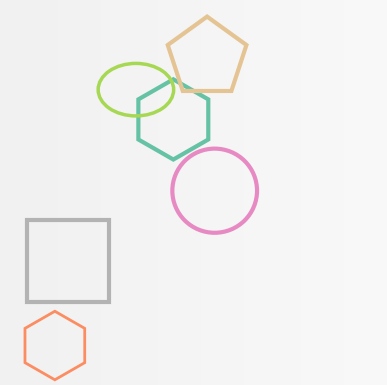[{"shape": "hexagon", "thickness": 3, "radius": 0.52, "center": [0.447, 0.69]}, {"shape": "hexagon", "thickness": 2, "radius": 0.45, "center": [0.142, 0.103]}, {"shape": "circle", "thickness": 3, "radius": 0.55, "center": [0.554, 0.505]}, {"shape": "oval", "thickness": 2.5, "radius": 0.49, "center": [0.351, 0.767]}, {"shape": "pentagon", "thickness": 3, "radius": 0.53, "center": [0.534, 0.85]}, {"shape": "square", "thickness": 3, "radius": 0.53, "center": [0.175, 0.322]}]